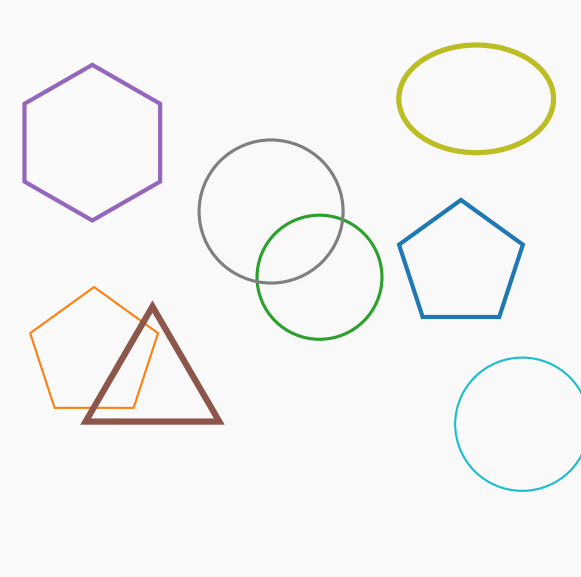[{"shape": "pentagon", "thickness": 2, "radius": 0.56, "center": [0.793, 0.541]}, {"shape": "pentagon", "thickness": 1, "radius": 0.58, "center": [0.162, 0.386]}, {"shape": "circle", "thickness": 1.5, "radius": 0.54, "center": [0.55, 0.519]}, {"shape": "hexagon", "thickness": 2, "radius": 0.67, "center": [0.159, 0.752]}, {"shape": "triangle", "thickness": 3, "radius": 0.66, "center": [0.262, 0.336]}, {"shape": "circle", "thickness": 1.5, "radius": 0.62, "center": [0.466, 0.633]}, {"shape": "oval", "thickness": 2.5, "radius": 0.67, "center": [0.819, 0.828]}, {"shape": "circle", "thickness": 1, "radius": 0.58, "center": [0.898, 0.265]}]